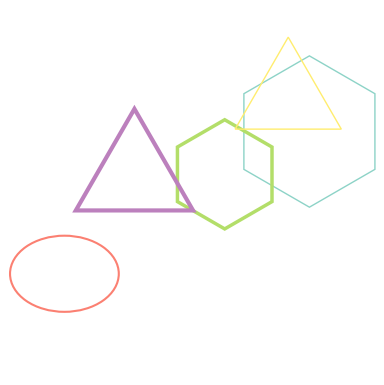[{"shape": "hexagon", "thickness": 1, "radius": 0.98, "center": [0.804, 0.658]}, {"shape": "oval", "thickness": 1.5, "radius": 0.71, "center": [0.167, 0.289]}, {"shape": "hexagon", "thickness": 2.5, "radius": 0.71, "center": [0.584, 0.547]}, {"shape": "triangle", "thickness": 3, "radius": 0.88, "center": [0.349, 0.541]}, {"shape": "triangle", "thickness": 1, "radius": 0.8, "center": [0.749, 0.744]}]